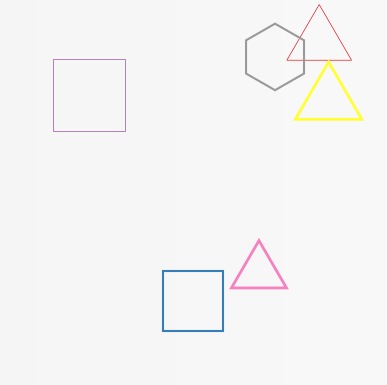[{"shape": "triangle", "thickness": 0.5, "radius": 0.48, "center": [0.824, 0.892]}, {"shape": "square", "thickness": 1.5, "radius": 0.39, "center": [0.498, 0.219]}, {"shape": "square", "thickness": 0.5, "radius": 0.46, "center": [0.229, 0.754]}, {"shape": "triangle", "thickness": 2, "radius": 0.5, "center": [0.848, 0.74]}, {"shape": "triangle", "thickness": 2, "radius": 0.41, "center": [0.668, 0.293]}, {"shape": "hexagon", "thickness": 1.5, "radius": 0.43, "center": [0.71, 0.852]}]